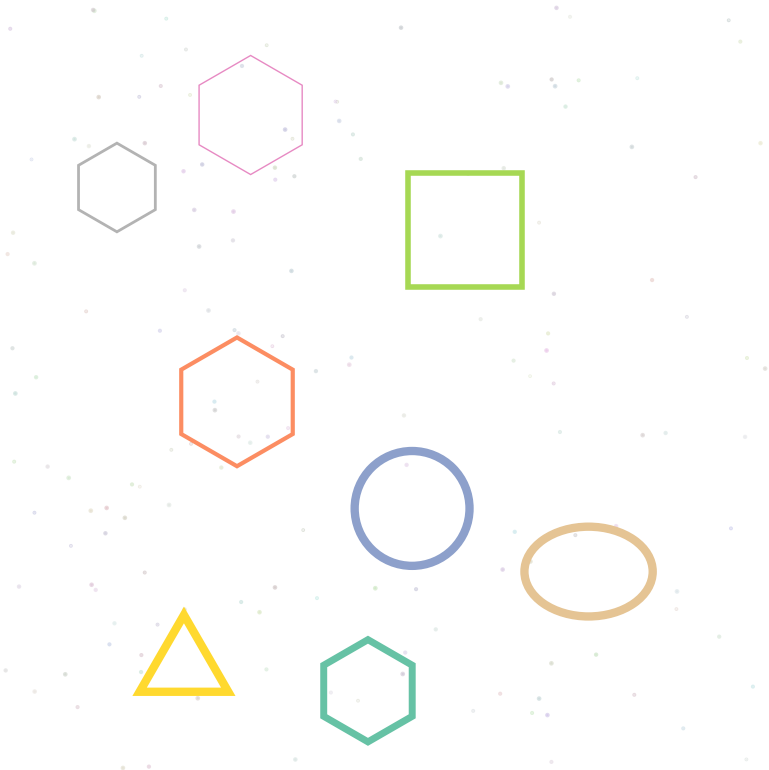[{"shape": "hexagon", "thickness": 2.5, "radius": 0.33, "center": [0.478, 0.103]}, {"shape": "hexagon", "thickness": 1.5, "radius": 0.42, "center": [0.308, 0.478]}, {"shape": "circle", "thickness": 3, "radius": 0.37, "center": [0.535, 0.34]}, {"shape": "hexagon", "thickness": 0.5, "radius": 0.39, "center": [0.325, 0.851]}, {"shape": "square", "thickness": 2, "radius": 0.37, "center": [0.604, 0.701]}, {"shape": "triangle", "thickness": 3, "radius": 0.33, "center": [0.239, 0.135]}, {"shape": "oval", "thickness": 3, "radius": 0.42, "center": [0.764, 0.258]}, {"shape": "hexagon", "thickness": 1, "radius": 0.29, "center": [0.152, 0.757]}]